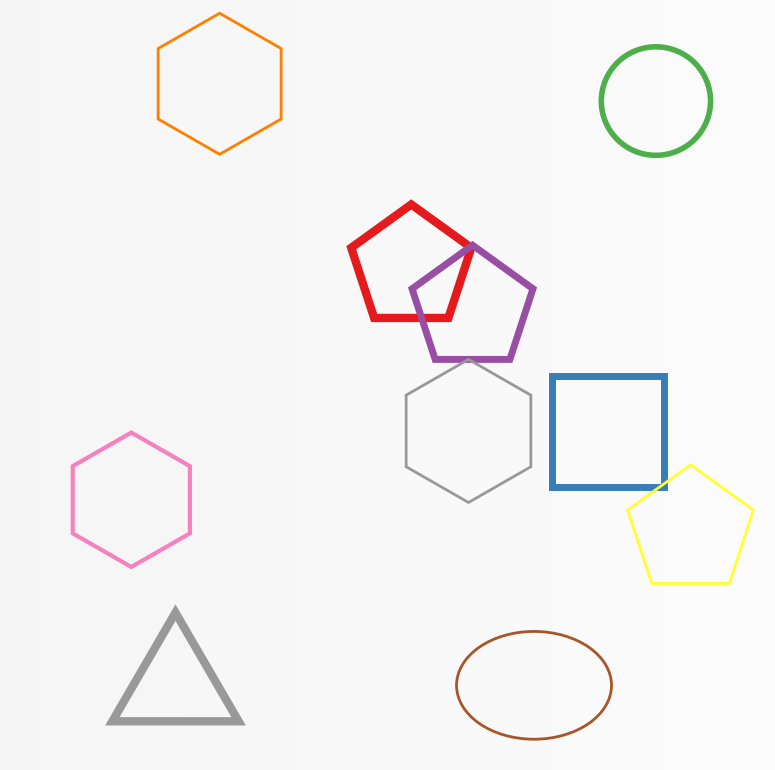[{"shape": "pentagon", "thickness": 3, "radius": 0.41, "center": [0.531, 0.653]}, {"shape": "square", "thickness": 2.5, "radius": 0.36, "center": [0.784, 0.44]}, {"shape": "circle", "thickness": 2, "radius": 0.35, "center": [0.846, 0.869]}, {"shape": "pentagon", "thickness": 2.5, "radius": 0.41, "center": [0.61, 0.6]}, {"shape": "hexagon", "thickness": 1, "radius": 0.46, "center": [0.283, 0.891]}, {"shape": "pentagon", "thickness": 1, "radius": 0.43, "center": [0.891, 0.311]}, {"shape": "oval", "thickness": 1, "radius": 0.5, "center": [0.689, 0.11]}, {"shape": "hexagon", "thickness": 1.5, "radius": 0.44, "center": [0.169, 0.351]}, {"shape": "triangle", "thickness": 3, "radius": 0.47, "center": [0.226, 0.11]}, {"shape": "hexagon", "thickness": 1, "radius": 0.46, "center": [0.605, 0.44]}]